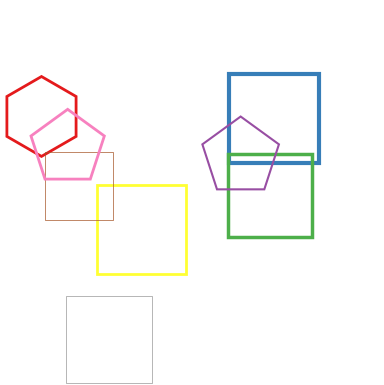[{"shape": "hexagon", "thickness": 2, "radius": 0.52, "center": [0.108, 0.698]}, {"shape": "square", "thickness": 3, "radius": 0.58, "center": [0.712, 0.692]}, {"shape": "square", "thickness": 2.5, "radius": 0.54, "center": [0.702, 0.493]}, {"shape": "pentagon", "thickness": 1.5, "radius": 0.52, "center": [0.625, 0.593]}, {"shape": "square", "thickness": 2, "radius": 0.58, "center": [0.368, 0.404]}, {"shape": "square", "thickness": 0.5, "radius": 0.44, "center": [0.205, 0.517]}, {"shape": "pentagon", "thickness": 2, "radius": 0.5, "center": [0.176, 0.616]}, {"shape": "square", "thickness": 0.5, "radius": 0.56, "center": [0.284, 0.118]}]